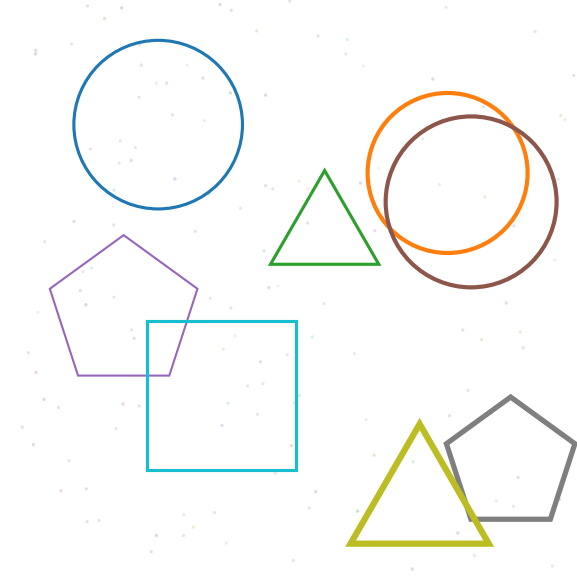[{"shape": "circle", "thickness": 1.5, "radius": 0.73, "center": [0.274, 0.783]}, {"shape": "circle", "thickness": 2, "radius": 0.69, "center": [0.775, 0.7]}, {"shape": "triangle", "thickness": 1.5, "radius": 0.54, "center": [0.562, 0.596]}, {"shape": "pentagon", "thickness": 1, "radius": 0.67, "center": [0.214, 0.458]}, {"shape": "circle", "thickness": 2, "radius": 0.74, "center": [0.816, 0.65]}, {"shape": "pentagon", "thickness": 2.5, "radius": 0.58, "center": [0.884, 0.195]}, {"shape": "triangle", "thickness": 3, "radius": 0.69, "center": [0.727, 0.127]}, {"shape": "square", "thickness": 1.5, "radius": 0.64, "center": [0.384, 0.314]}]